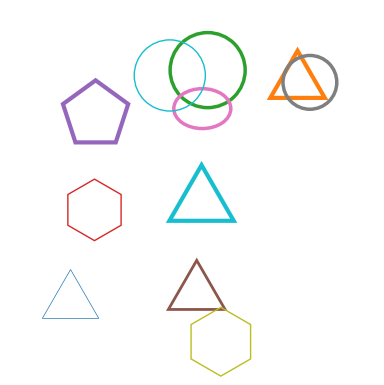[{"shape": "triangle", "thickness": 0.5, "radius": 0.42, "center": [0.183, 0.215]}, {"shape": "triangle", "thickness": 3, "radius": 0.41, "center": [0.773, 0.787]}, {"shape": "circle", "thickness": 2.5, "radius": 0.49, "center": [0.539, 0.818]}, {"shape": "hexagon", "thickness": 1, "radius": 0.4, "center": [0.245, 0.455]}, {"shape": "pentagon", "thickness": 3, "radius": 0.45, "center": [0.248, 0.702]}, {"shape": "triangle", "thickness": 2, "radius": 0.43, "center": [0.511, 0.239]}, {"shape": "oval", "thickness": 2.5, "radius": 0.37, "center": [0.526, 0.718]}, {"shape": "circle", "thickness": 2.5, "radius": 0.35, "center": [0.805, 0.786]}, {"shape": "hexagon", "thickness": 1, "radius": 0.45, "center": [0.574, 0.112]}, {"shape": "circle", "thickness": 1, "radius": 0.46, "center": [0.441, 0.804]}, {"shape": "triangle", "thickness": 3, "radius": 0.48, "center": [0.524, 0.475]}]